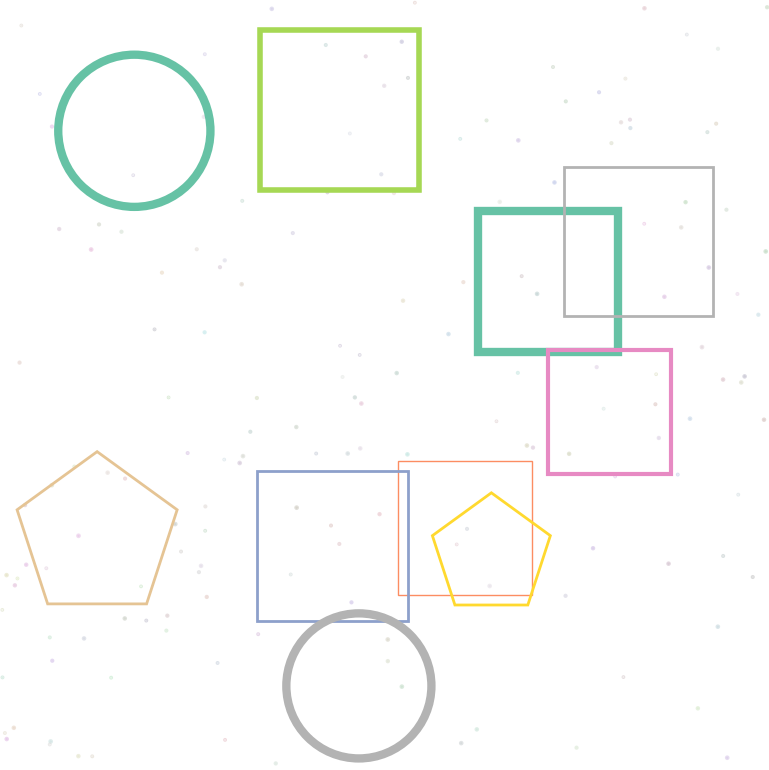[{"shape": "circle", "thickness": 3, "radius": 0.49, "center": [0.174, 0.83]}, {"shape": "square", "thickness": 3, "radius": 0.45, "center": [0.712, 0.634]}, {"shape": "square", "thickness": 0.5, "radius": 0.43, "center": [0.604, 0.314]}, {"shape": "square", "thickness": 1, "radius": 0.49, "center": [0.432, 0.291]}, {"shape": "square", "thickness": 1.5, "radius": 0.4, "center": [0.792, 0.465]}, {"shape": "square", "thickness": 2, "radius": 0.52, "center": [0.441, 0.857]}, {"shape": "pentagon", "thickness": 1, "radius": 0.4, "center": [0.638, 0.279]}, {"shape": "pentagon", "thickness": 1, "radius": 0.55, "center": [0.126, 0.304]}, {"shape": "circle", "thickness": 3, "radius": 0.47, "center": [0.466, 0.109]}, {"shape": "square", "thickness": 1, "radius": 0.48, "center": [0.829, 0.686]}]